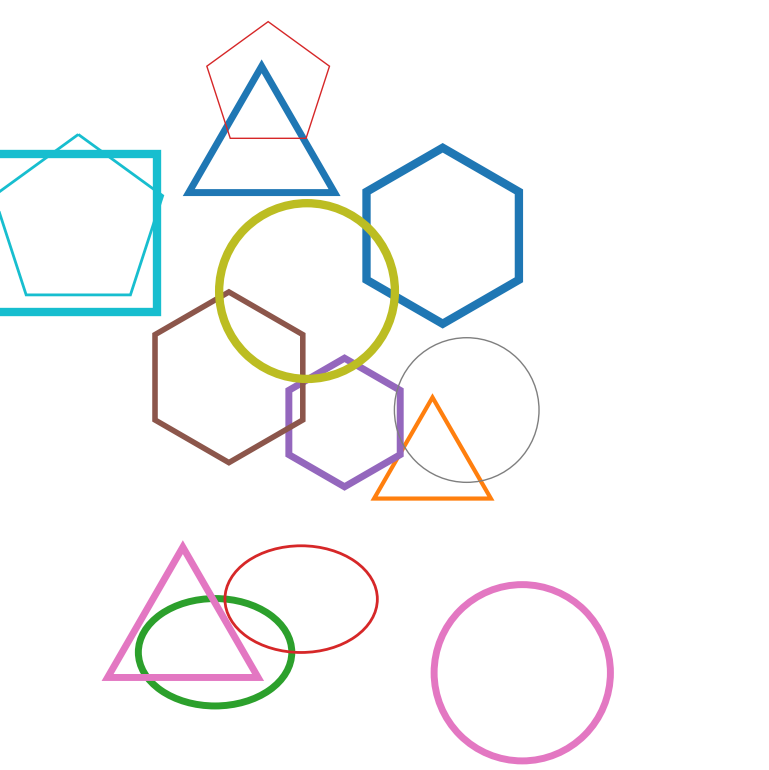[{"shape": "triangle", "thickness": 2.5, "radius": 0.55, "center": [0.34, 0.805]}, {"shape": "hexagon", "thickness": 3, "radius": 0.57, "center": [0.575, 0.694]}, {"shape": "triangle", "thickness": 1.5, "radius": 0.44, "center": [0.562, 0.396]}, {"shape": "oval", "thickness": 2.5, "radius": 0.5, "center": [0.279, 0.153]}, {"shape": "pentagon", "thickness": 0.5, "radius": 0.42, "center": [0.348, 0.888]}, {"shape": "oval", "thickness": 1, "radius": 0.49, "center": [0.391, 0.222]}, {"shape": "hexagon", "thickness": 2.5, "radius": 0.42, "center": [0.447, 0.451]}, {"shape": "hexagon", "thickness": 2, "radius": 0.55, "center": [0.297, 0.51]}, {"shape": "triangle", "thickness": 2.5, "radius": 0.56, "center": [0.237, 0.177]}, {"shape": "circle", "thickness": 2.5, "radius": 0.57, "center": [0.678, 0.126]}, {"shape": "circle", "thickness": 0.5, "radius": 0.47, "center": [0.606, 0.467]}, {"shape": "circle", "thickness": 3, "radius": 0.57, "center": [0.399, 0.622]}, {"shape": "square", "thickness": 3, "radius": 0.51, "center": [0.101, 0.697]}, {"shape": "pentagon", "thickness": 1, "radius": 0.58, "center": [0.102, 0.71]}]